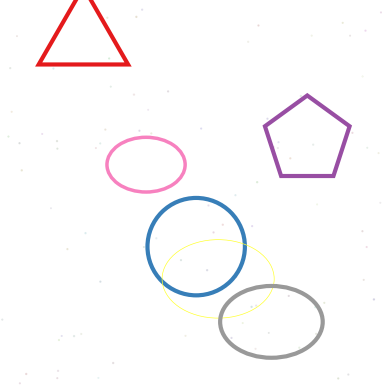[{"shape": "triangle", "thickness": 3, "radius": 0.67, "center": [0.217, 0.9]}, {"shape": "circle", "thickness": 3, "radius": 0.63, "center": [0.51, 0.359]}, {"shape": "pentagon", "thickness": 3, "radius": 0.58, "center": [0.798, 0.636]}, {"shape": "oval", "thickness": 0.5, "radius": 0.73, "center": [0.567, 0.276]}, {"shape": "oval", "thickness": 2.5, "radius": 0.51, "center": [0.379, 0.572]}, {"shape": "oval", "thickness": 3, "radius": 0.67, "center": [0.705, 0.164]}]